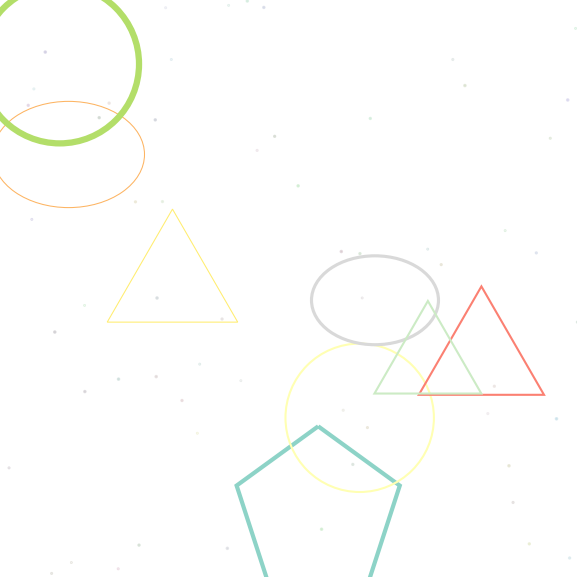[{"shape": "pentagon", "thickness": 2, "radius": 0.74, "center": [0.551, 0.112]}, {"shape": "circle", "thickness": 1, "radius": 0.64, "center": [0.623, 0.276]}, {"shape": "triangle", "thickness": 1, "radius": 0.63, "center": [0.834, 0.378]}, {"shape": "oval", "thickness": 0.5, "radius": 0.66, "center": [0.119, 0.732]}, {"shape": "circle", "thickness": 3, "radius": 0.69, "center": [0.103, 0.888]}, {"shape": "oval", "thickness": 1.5, "radius": 0.55, "center": [0.649, 0.479]}, {"shape": "triangle", "thickness": 1, "radius": 0.53, "center": [0.741, 0.371]}, {"shape": "triangle", "thickness": 0.5, "radius": 0.65, "center": [0.299, 0.507]}]